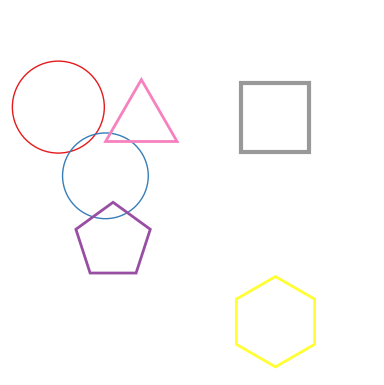[{"shape": "circle", "thickness": 1, "radius": 0.6, "center": [0.152, 0.722]}, {"shape": "circle", "thickness": 1, "radius": 0.56, "center": [0.274, 0.543]}, {"shape": "pentagon", "thickness": 2, "radius": 0.51, "center": [0.294, 0.373]}, {"shape": "hexagon", "thickness": 2, "radius": 0.59, "center": [0.715, 0.164]}, {"shape": "triangle", "thickness": 2, "radius": 0.54, "center": [0.367, 0.686]}, {"shape": "square", "thickness": 3, "radius": 0.45, "center": [0.715, 0.695]}]